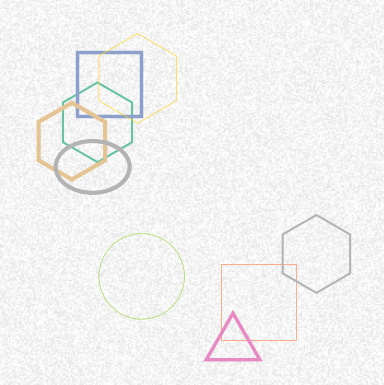[{"shape": "hexagon", "thickness": 1.5, "radius": 0.52, "center": [0.253, 0.682]}, {"shape": "square", "thickness": 0.5, "radius": 0.49, "center": [0.671, 0.216]}, {"shape": "square", "thickness": 2.5, "radius": 0.42, "center": [0.282, 0.782]}, {"shape": "triangle", "thickness": 2.5, "radius": 0.4, "center": [0.605, 0.106]}, {"shape": "circle", "thickness": 0.5, "radius": 0.56, "center": [0.368, 0.282]}, {"shape": "hexagon", "thickness": 0.5, "radius": 0.58, "center": [0.357, 0.797]}, {"shape": "hexagon", "thickness": 3, "radius": 0.5, "center": [0.187, 0.633]}, {"shape": "hexagon", "thickness": 1.5, "radius": 0.51, "center": [0.822, 0.34]}, {"shape": "oval", "thickness": 3, "radius": 0.48, "center": [0.241, 0.566]}]